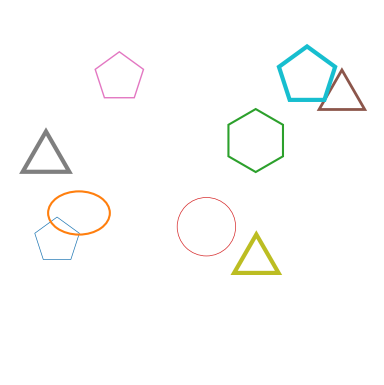[{"shape": "pentagon", "thickness": 0.5, "radius": 0.3, "center": [0.148, 0.375]}, {"shape": "oval", "thickness": 1.5, "radius": 0.4, "center": [0.205, 0.447]}, {"shape": "hexagon", "thickness": 1.5, "radius": 0.41, "center": [0.664, 0.635]}, {"shape": "circle", "thickness": 0.5, "radius": 0.38, "center": [0.536, 0.411]}, {"shape": "triangle", "thickness": 2, "radius": 0.34, "center": [0.888, 0.75]}, {"shape": "pentagon", "thickness": 1, "radius": 0.33, "center": [0.31, 0.799]}, {"shape": "triangle", "thickness": 3, "radius": 0.35, "center": [0.119, 0.589]}, {"shape": "triangle", "thickness": 3, "radius": 0.33, "center": [0.666, 0.324]}, {"shape": "pentagon", "thickness": 3, "radius": 0.38, "center": [0.797, 0.803]}]